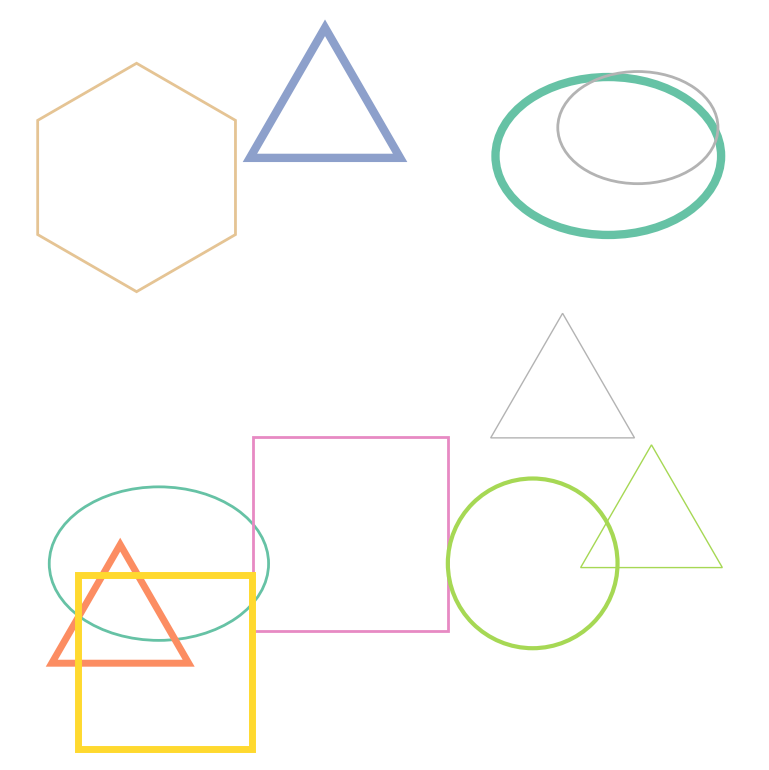[{"shape": "oval", "thickness": 3, "radius": 0.73, "center": [0.79, 0.797]}, {"shape": "oval", "thickness": 1, "radius": 0.71, "center": [0.206, 0.268]}, {"shape": "triangle", "thickness": 2.5, "radius": 0.51, "center": [0.156, 0.19]}, {"shape": "triangle", "thickness": 3, "radius": 0.56, "center": [0.422, 0.851]}, {"shape": "square", "thickness": 1, "radius": 0.63, "center": [0.455, 0.306]}, {"shape": "circle", "thickness": 1.5, "radius": 0.55, "center": [0.692, 0.268]}, {"shape": "triangle", "thickness": 0.5, "radius": 0.53, "center": [0.846, 0.316]}, {"shape": "square", "thickness": 2.5, "radius": 0.56, "center": [0.214, 0.14]}, {"shape": "hexagon", "thickness": 1, "radius": 0.74, "center": [0.177, 0.77]}, {"shape": "oval", "thickness": 1, "radius": 0.52, "center": [0.828, 0.834]}, {"shape": "triangle", "thickness": 0.5, "radius": 0.54, "center": [0.731, 0.485]}]